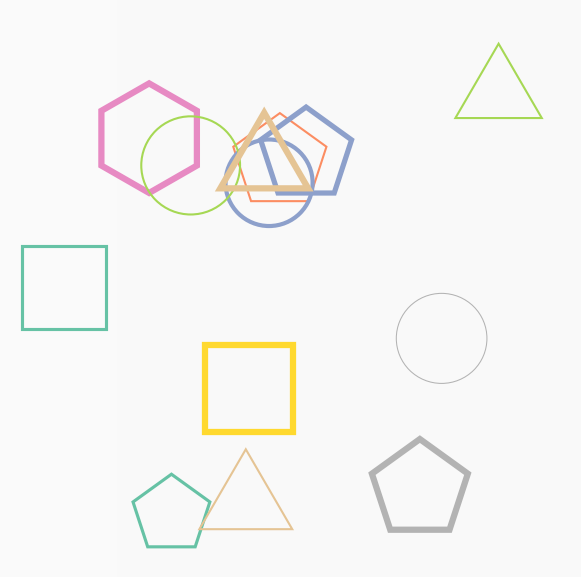[{"shape": "square", "thickness": 1.5, "radius": 0.36, "center": [0.111, 0.501]}, {"shape": "pentagon", "thickness": 1.5, "radius": 0.35, "center": [0.295, 0.108]}, {"shape": "pentagon", "thickness": 1, "radius": 0.42, "center": [0.481, 0.719]}, {"shape": "pentagon", "thickness": 2.5, "radius": 0.41, "center": [0.527, 0.731]}, {"shape": "circle", "thickness": 2, "radius": 0.37, "center": [0.463, 0.683]}, {"shape": "hexagon", "thickness": 3, "radius": 0.47, "center": [0.257, 0.76]}, {"shape": "triangle", "thickness": 1, "radius": 0.43, "center": [0.858, 0.838]}, {"shape": "circle", "thickness": 1, "radius": 0.42, "center": [0.328, 0.713]}, {"shape": "square", "thickness": 3, "radius": 0.38, "center": [0.429, 0.326]}, {"shape": "triangle", "thickness": 1, "radius": 0.46, "center": [0.423, 0.129]}, {"shape": "triangle", "thickness": 3, "radius": 0.44, "center": [0.455, 0.717]}, {"shape": "pentagon", "thickness": 3, "radius": 0.43, "center": [0.722, 0.152]}, {"shape": "circle", "thickness": 0.5, "radius": 0.39, "center": [0.76, 0.413]}]